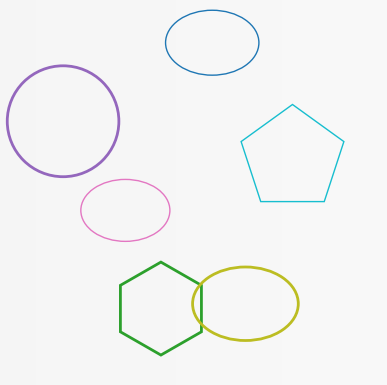[{"shape": "oval", "thickness": 1, "radius": 0.6, "center": [0.548, 0.889]}, {"shape": "hexagon", "thickness": 2, "radius": 0.6, "center": [0.415, 0.199]}, {"shape": "circle", "thickness": 2, "radius": 0.72, "center": [0.163, 0.685]}, {"shape": "oval", "thickness": 1, "radius": 0.57, "center": [0.324, 0.454]}, {"shape": "oval", "thickness": 2, "radius": 0.68, "center": [0.633, 0.211]}, {"shape": "pentagon", "thickness": 1, "radius": 0.7, "center": [0.755, 0.589]}]